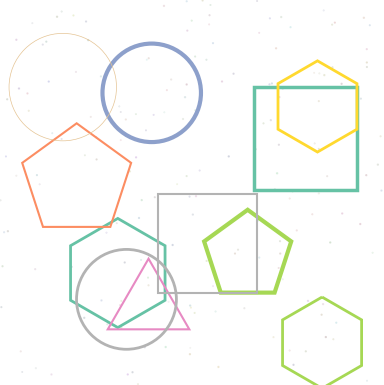[{"shape": "square", "thickness": 2.5, "radius": 0.67, "center": [0.793, 0.641]}, {"shape": "hexagon", "thickness": 2, "radius": 0.71, "center": [0.306, 0.291]}, {"shape": "pentagon", "thickness": 1.5, "radius": 0.74, "center": [0.199, 0.531]}, {"shape": "circle", "thickness": 3, "radius": 0.64, "center": [0.394, 0.759]}, {"shape": "triangle", "thickness": 1.5, "radius": 0.61, "center": [0.386, 0.206]}, {"shape": "pentagon", "thickness": 3, "radius": 0.59, "center": [0.643, 0.336]}, {"shape": "hexagon", "thickness": 2, "radius": 0.59, "center": [0.837, 0.11]}, {"shape": "hexagon", "thickness": 2, "radius": 0.59, "center": [0.825, 0.724]}, {"shape": "circle", "thickness": 0.5, "radius": 0.7, "center": [0.163, 0.774]}, {"shape": "circle", "thickness": 2, "radius": 0.65, "center": [0.328, 0.222]}, {"shape": "square", "thickness": 1.5, "radius": 0.64, "center": [0.538, 0.368]}]